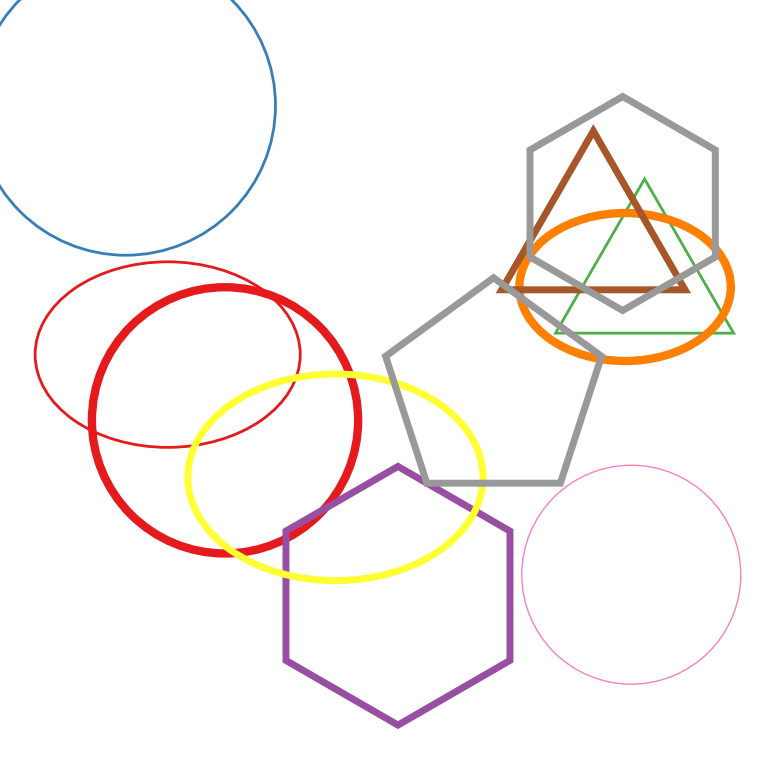[{"shape": "oval", "thickness": 1, "radius": 0.86, "center": [0.218, 0.54]}, {"shape": "circle", "thickness": 3, "radius": 0.86, "center": [0.292, 0.454]}, {"shape": "circle", "thickness": 1, "radius": 0.97, "center": [0.163, 0.863]}, {"shape": "triangle", "thickness": 1, "radius": 0.67, "center": [0.837, 0.634]}, {"shape": "hexagon", "thickness": 2.5, "radius": 0.84, "center": [0.517, 0.226]}, {"shape": "oval", "thickness": 3, "radius": 0.69, "center": [0.812, 0.627]}, {"shape": "oval", "thickness": 2.5, "radius": 0.96, "center": [0.436, 0.38]}, {"shape": "triangle", "thickness": 2.5, "radius": 0.69, "center": [0.771, 0.692]}, {"shape": "circle", "thickness": 0.5, "radius": 0.71, "center": [0.82, 0.254]}, {"shape": "hexagon", "thickness": 2.5, "radius": 0.69, "center": [0.809, 0.736]}, {"shape": "pentagon", "thickness": 2.5, "radius": 0.74, "center": [0.641, 0.492]}]